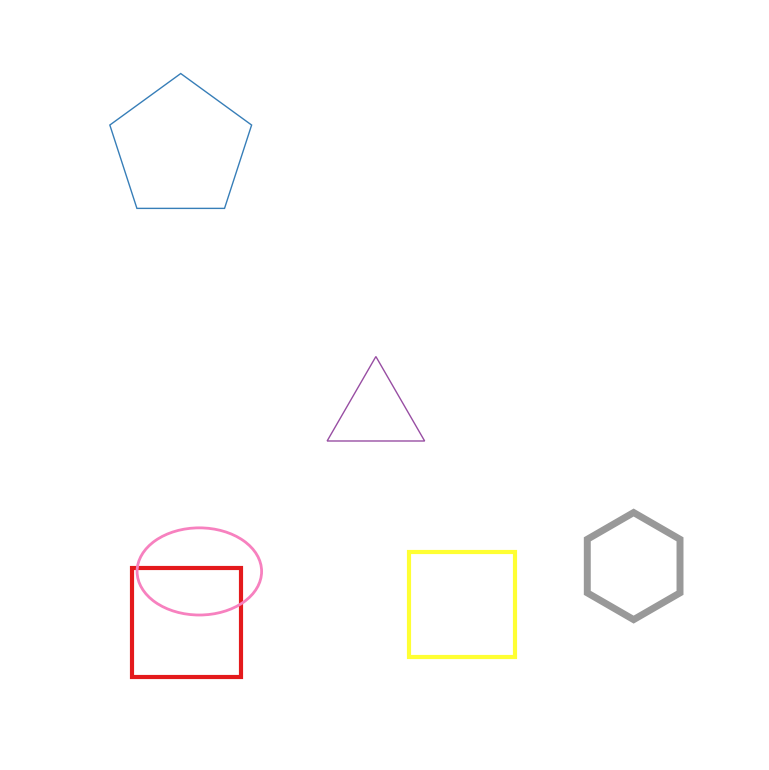[{"shape": "square", "thickness": 1.5, "radius": 0.35, "center": [0.242, 0.192]}, {"shape": "pentagon", "thickness": 0.5, "radius": 0.48, "center": [0.235, 0.808]}, {"shape": "triangle", "thickness": 0.5, "radius": 0.37, "center": [0.488, 0.464]}, {"shape": "square", "thickness": 1.5, "radius": 0.34, "center": [0.6, 0.215]}, {"shape": "oval", "thickness": 1, "radius": 0.4, "center": [0.259, 0.258]}, {"shape": "hexagon", "thickness": 2.5, "radius": 0.35, "center": [0.823, 0.265]}]